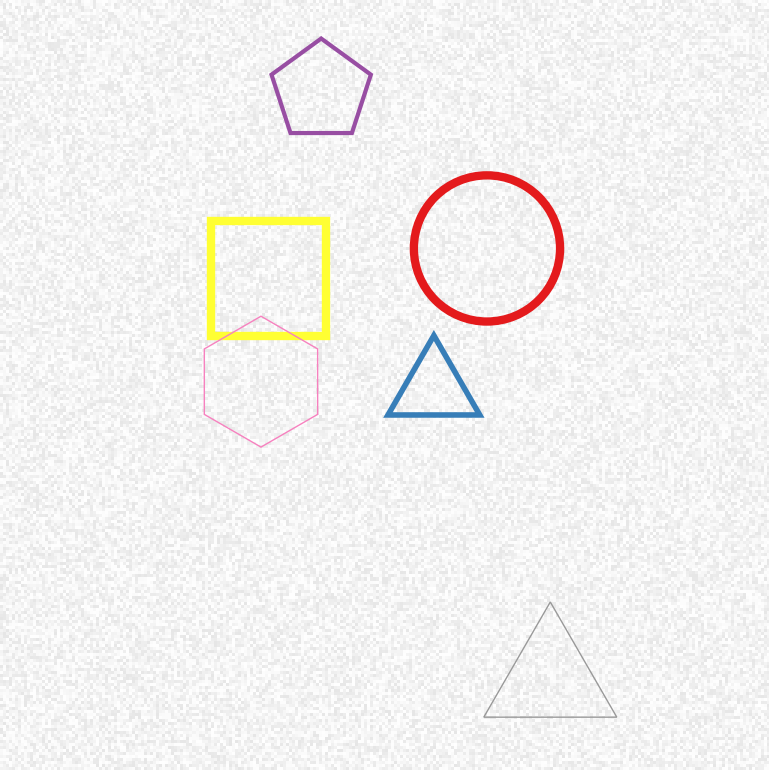[{"shape": "circle", "thickness": 3, "radius": 0.47, "center": [0.632, 0.677]}, {"shape": "triangle", "thickness": 2, "radius": 0.34, "center": [0.563, 0.495]}, {"shape": "pentagon", "thickness": 1.5, "radius": 0.34, "center": [0.417, 0.882]}, {"shape": "square", "thickness": 3, "radius": 0.37, "center": [0.348, 0.638]}, {"shape": "hexagon", "thickness": 0.5, "radius": 0.42, "center": [0.339, 0.504]}, {"shape": "triangle", "thickness": 0.5, "radius": 0.5, "center": [0.715, 0.118]}]